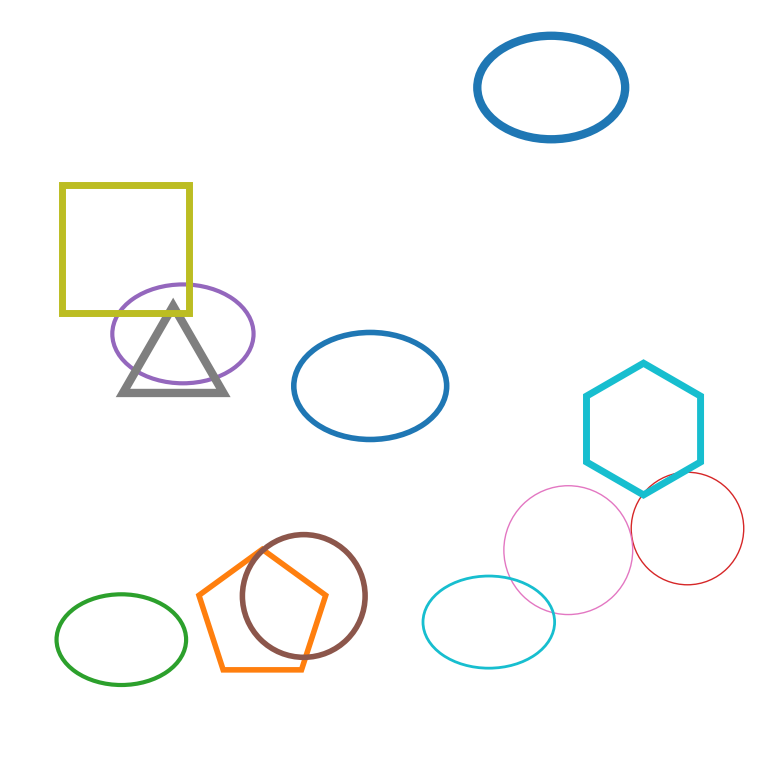[{"shape": "oval", "thickness": 3, "radius": 0.48, "center": [0.716, 0.886]}, {"shape": "oval", "thickness": 2, "radius": 0.5, "center": [0.481, 0.499]}, {"shape": "pentagon", "thickness": 2, "radius": 0.43, "center": [0.341, 0.2]}, {"shape": "oval", "thickness": 1.5, "radius": 0.42, "center": [0.158, 0.169]}, {"shape": "circle", "thickness": 0.5, "radius": 0.37, "center": [0.893, 0.314]}, {"shape": "oval", "thickness": 1.5, "radius": 0.46, "center": [0.238, 0.566]}, {"shape": "circle", "thickness": 2, "radius": 0.4, "center": [0.394, 0.226]}, {"shape": "circle", "thickness": 0.5, "radius": 0.42, "center": [0.738, 0.286]}, {"shape": "triangle", "thickness": 3, "radius": 0.38, "center": [0.225, 0.527]}, {"shape": "square", "thickness": 2.5, "radius": 0.41, "center": [0.163, 0.677]}, {"shape": "oval", "thickness": 1, "radius": 0.43, "center": [0.635, 0.192]}, {"shape": "hexagon", "thickness": 2.5, "radius": 0.43, "center": [0.836, 0.443]}]